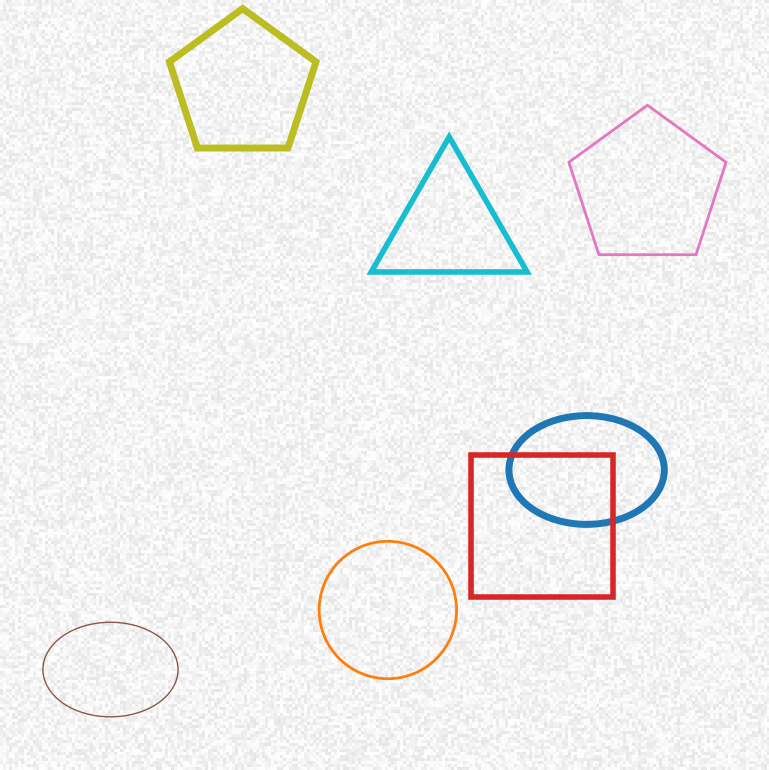[{"shape": "oval", "thickness": 2.5, "radius": 0.5, "center": [0.762, 0.39]}, {"shape": "circle", "thickness": 1, "radius": 0.45, "center": [0.504, 0.208]}, {"shape": "square", "thickness": 2, "radius": 0.46, "center": [0.704, 0.317]}, {"shape": "oval", "thickness": 0.5, "radius": 0.44, "center": [0.143, 0.13]}, {"shape": "pentagon", "thickness": 1, "radius": 0.54, "center": [0.841, 0.756]}, {"shape": "pentagon", "thickness": 2.5, "radius": 0.5, "center": [0.315, 0.889]}, {"shape": "triangle", "thickness": 2, "radius": 0.58, "center": [0.583, 0.705]}]